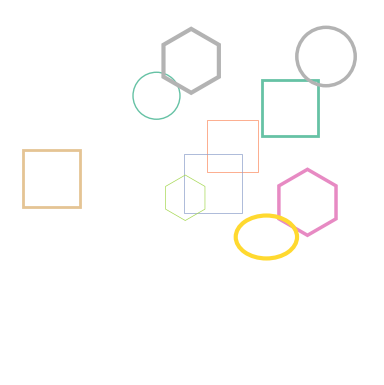[{"shape": "circle", "thickness": 1, "radius": 0.31, "center": [0.406, 0.751]}, {"shape": "square", "thickness": 2, "radius": 0.36, "center": [0.753, 0.719]}, {"shape": "square", "thickness": 0.5, "radius": 0.34, "center": [0.604, 0.62]}, {"shape": "square", "thickness": 0.5, "radius": 0.38, "center": [0.553, 0.523]}, {"shape": "hexagon", "thickness": 2.5, "radius": 0.43, "center": [0.799, 0.474]}, {"shape": "hexagon", "thickness": 0.5, "radius": 0.3, "center": [0.481, 0.486]}, {"shape": "oval", "thickness": 3, "radius": 0.4, "center": [0.692, 0.384]}, {"shape": "square", "thickness": 2, "radius": 0.37, "center": [0.134, 0.535]}, {"shape": "circle", "thickness": 2.5, "radius": 0.38, "center": [0.847, 0.853]}, {"shape": "hexagon", "thickness": 3, "radius": 0.42, "center": [0.497, 0.842]}]